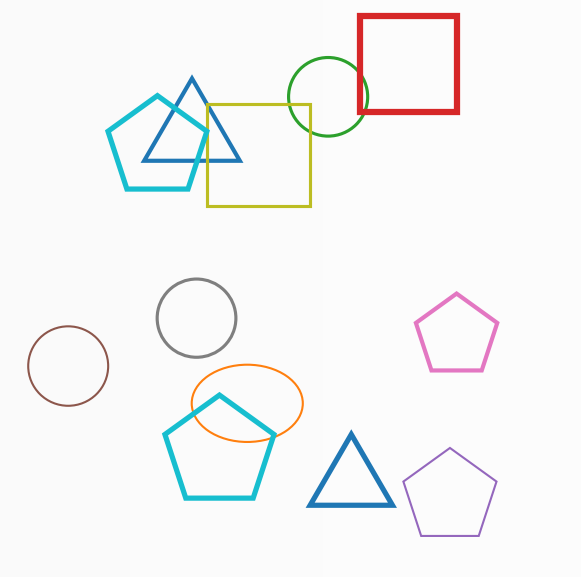[{"shape": "triangle", "thickness": 2.5, "radius": 0.41, "center": [0.604, 0.165]}, {"shape": "triangle", "thickness": 2, "radius": 0.48, "center": [0.33, 0.768]}, {"shape": "oval", "thickness": 1, "radius": 0.48, "center": [0.425, 0.301]}, {"shape": "circle", "thickness": 1.5, "radius": 0.34, "center": [0.565, 0.831]}, {"shape": "square", "thickness": 3, "radius": 0.42, "center": [0.704, 0.888]}, {"shape": "pentagon", "thickness": 1, "radius": 0.42, "center": [0.774, 0.139]}, {"shape": "circle", "thickness": 1, "radius": 0.34, "center": [0.117, 0.365]}, {"shape": "pentagon", "thickness": 2, "radius": 0.37, "center": [0.786, 0.417]}, {"shape": "circle", "thickness": 1.5, "radius": 0.34, "center": [0.338, 0.448]}, {"shape": "square", "thickness": 1.5, "radius": 0.44, "center": [0.444, 0.731]}, {"shape": "pentagon", "thickness": 2.5, "radius": 0.45, "center": [0.271, 0.744]}, {"shape": "pentagon", "thickness": 2.5, "radius": 0.49, "center": [0.378, 0.216]}]